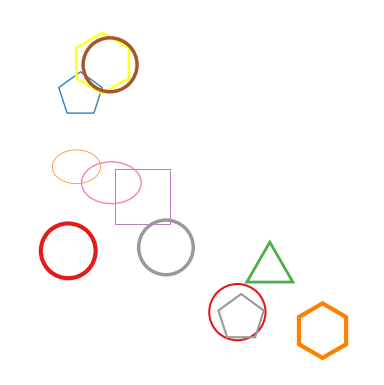[{"shape": "circle", "thickness": 3, "radius": 0.36, "center": [0.177, 0.348]}, {"shape": "circle", "thickness": 1.5, "radius": 0.37, "center": [0.617, 0.189]}, {"shape": "pentagon", "thickness": 1, "radius": 0.3, "center": [0.209, 0.754]}, {"shape": "triangle", "thickness": 2, "radius": 0.35, "center": [0.701, 0.302]}, {"shape": "square", "thickness": 0.5, "radius": 0.36, "center": [0.371, 0.489]}, {"shape": "oval", "thickness": 0.5, "radius": 0.31, "center": [0.198, 0.567]}, {"shape": "hexagon", "thickness": 3, "radius": 0.35, "center": [0.838, 0.141]}, {"shape": "hexagon", "thickness": 2, "radius": 0.39, "center": [0.266, 0.836]}, {"shape": "circle", "thickness": 2.5, "radius": 0.35, "center": [0.286, 0.832]}, {"shape": "oval", "thickness": 1, "radius": 0.39, "center": [0.289, 0.525]}, {"shape": "circle", "thickness": 2.5, "radius": 0.35, "center": [0.431, 0.357]}, {"shape": "pentagon", "thickness": 1.5, "radius": 0.31, "center": [0.626, 0.174]}]